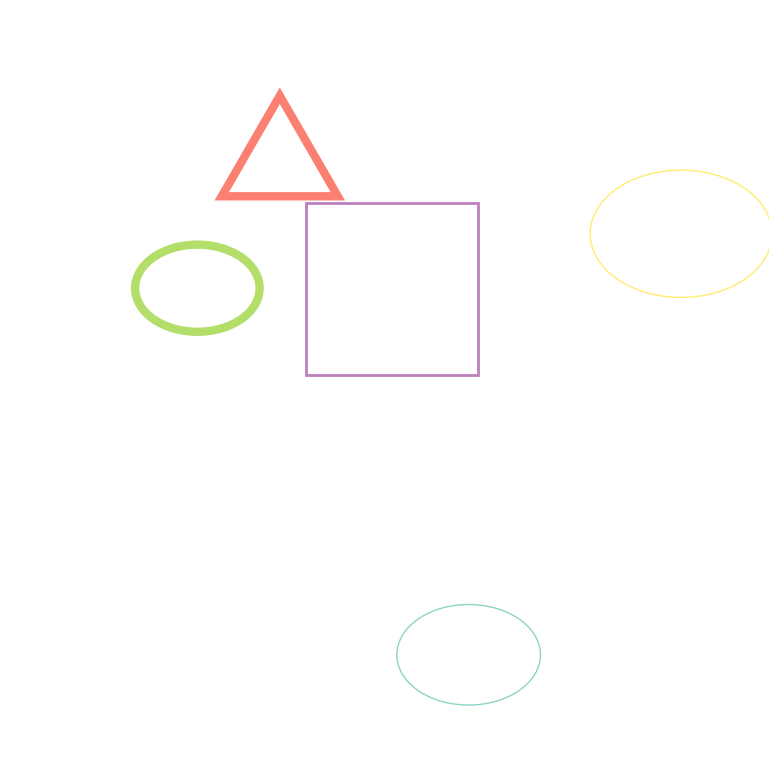[{"shape": "oval", "thickness": 0.5, "radius": 0.47, "center": [0.609, 0.15]}, {"shape": "triangle", "thickness": 3, "radius": 0.44, "center": [0.363, 0.789]}, {"shape": "oval", "thickness": 3, "radius": 0.4, "center": [0.256, 0.626]}, {"shape": "square", "thickness": 1, "radius": 0.56, "center": [0.509, 0.624]}, {"shape": "oval", "thickness": 0.5, "radius": 0.59, "center": [0.884, 0.696]}]